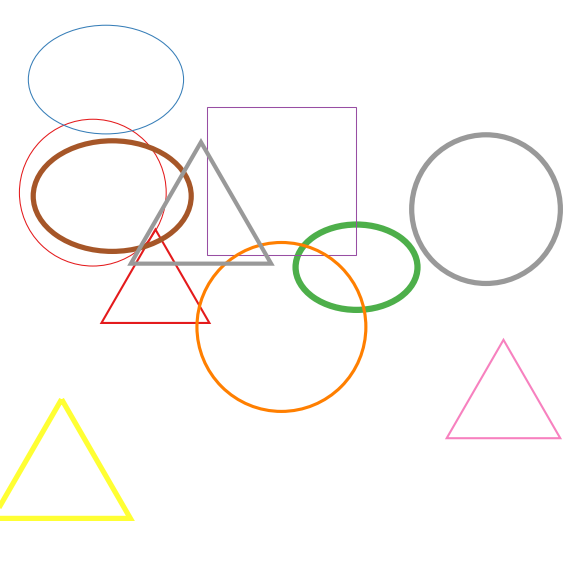[{"shape": "triangle", "thickness": 1, "radius": 0.54, "center": [0.269, 0.494]}, {"shape": "circle", "thickness": 0.5, "radius": 0.64, "center": [0.161, 0.666]}, {"shape": "oval", "thickness": 0.5, "radius": 0.67, "center": [0.183, 0.861]}, {"shape": "oval", "thickness": 3, "radius": 0.53, "center": [0.617, 0.536]}, {"shape": "square", "thickness": 0.5, "radius": 0.64, "center": [0.487, 0.686]}, {"shape": "circle", "thickness": 1.5, "radius": 0.73, "center": [0.487, 0.433]}, {"shape": "triangle", "thickness": 2.5, "radius": 0.69, "center": [0.107, 0.17]}, {"shape": "oval", "thickness": 2.5, "radius": 0.68, "center": [0.194, 0.66]}, {"shape": "triangle", "thickness": 1, "radius": 0.57, "center": [0.872, 0.297]}, {"shape": "triangle", "thickness": 2, "radius": 0.7, "center": [0.348, 0.613]}, {"shape": "circle", "thickness": 2.5, "radius": 0.64, "center": [0.842, 0.637]}]